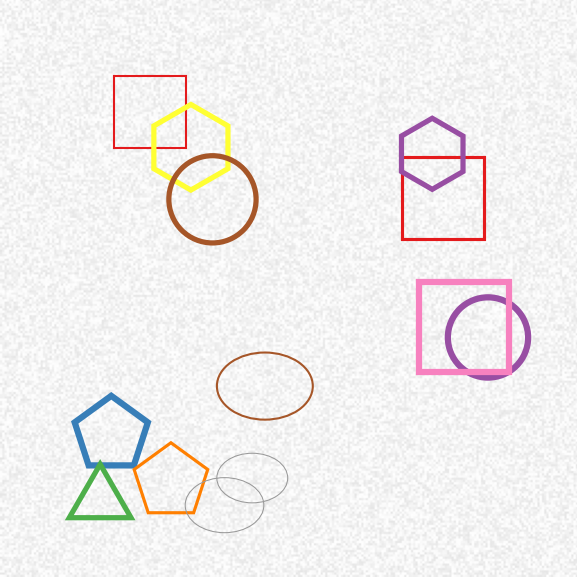[{"shape": "square", "thickness": 1.5, "radius": 0.35, "center": [0.766, 0.656]}, {"shape": "square", "thickness": 1, "radius": 0.31, "center": [0.259, 0.805]}, {"shape": "pentagon", "thickness": 3, "radius": 0.33, "center": [0.193, 0.247]}, {"shape": "triangle", "thickness": 2.5, "radius": 0.31, "center": [0.173, 0.134]}, {"shape": "circle", "thickness": 3, "radius": 0.35, "center": [0.845, 0.415]}, {"shape": "hexagon", "thickness": 2.5, "radius": 0.31, "center": [0.748, 0.733]}, {"shape": "pentagon", "thickness": 1.5, "radius": 0.33, "center": [0.296, 0.165]}, {"shape": "hexagon", "thickness": 2.5, "radius": 0.37, "center": [0.331, 0.744]}, {"shape": "oval", "thickness": 1, "radius": 0.42, "center": [0.459, 0.331]}, {"shape": "circle", "thickness": 2.5, "radius": 0.38, "center": [0.368, 0.654]}, {"shape": "square", "thickness": 3, "radius": 0.39, "center": [0.803, 0.433]}, {"shape": "oval", "thickness": 0.5, "radius": 0.31, "center": [0.437, 0.171]}, {"shape": "oval", "thickness": 0.5, "radius": 0.34, "center": [0.389, 0.124]}]